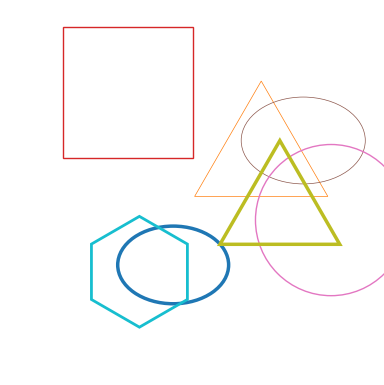[{"shape": "oval", "thickness": 2.5, "radius": 0.72, "center": [0.45, 0.312]}, {"shape": "triangle", "thickness": 0.5, "radius": 1.0, "center": [0.679, 0.59]}, {"shape": "square", "thickness": 1, "radius": 0.85, "center": [0.332, 0.759]}, {"shape": "oval", "thickness": 0.5, "radius": 0.81, "center": [0.788, 0.635]}, {"shape": "circle", "thickness": 1, "radius": 0.98, "center": [0.86, 0.428]}, {"shape": "triangle", "thickness": 2.5, "radius": 0.9, "center": [0.727, 0.455]}, {"shape": "hexagon", "thickness": 2, "radius": 0.72, "center": [0.362, 0.294]}]